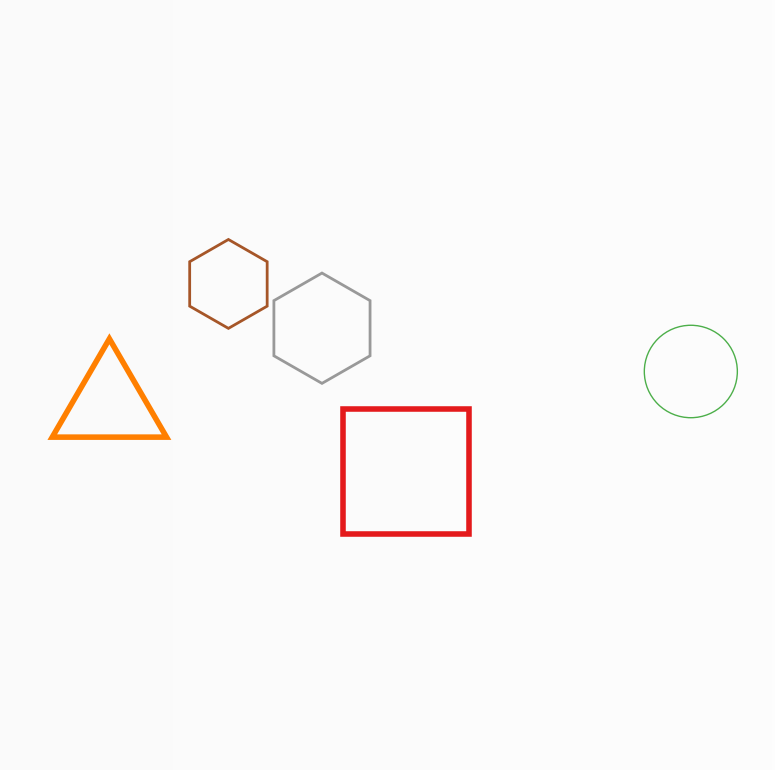[{"shape": "square", "thickness": 2, "radius": 0.41, "center": [0.524, 0.388]}, {"shape": "circle", "thickness": 0.5, "radius": 0.3, "center": [0.891, 0.518]}, {"shape": "triangle", "thickness": 2, "radius": 0.43, "center": [0.141, 0.475]}, {"shape": "hexagon", "thickness": 1, "radius": 0.29, "center": [0.295, 0.631]}, {"shape": "hexagon", "thickness": 1, "radius": 0.36, "center": [0.415, 0.574]}]